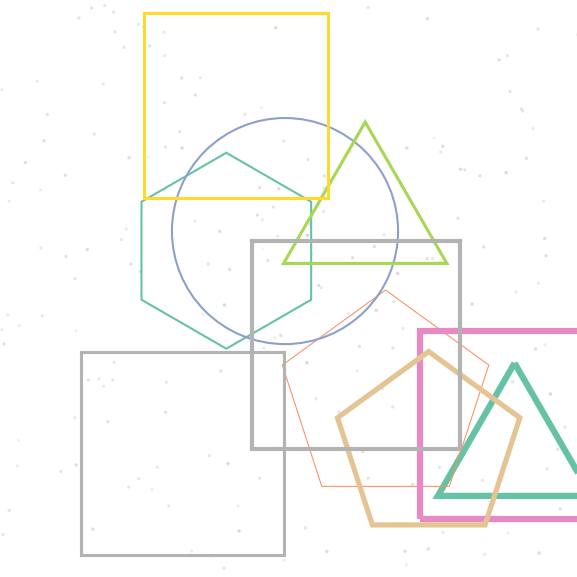[{"shape": "hexagon", "thickness": 1, "radius": 0.85, "center": [0.392, 0.565]}, {"shape": "triangle", "thickness": 3, "radius": 0.77, "center": [0.891, 0.217]}, {"shape": "pentagon", "thickness": 0.5, "radius": 0.94, "center": [0.668, 0.309]}, {"shape": "circle", "thickness": 1, "radius": 0.98, "center": [0.494, 0.599]}, {"shape": "square", "thickness": 3, "radius": 0.81, "center": [0.89, 0.263]}, {"shape": "triangle", "thickness": 1.5, "radius": 0.82, "center": [0.632, 0.625]}, {"shape": "square", "thickness": 1.5, "radius": 0.8, "center": [0.409, 0.817]}, {"shape": "pentagon", "thickness": 2.5, "radius": 0.83, "center": [0.742, 0.224]}, {"shape": "square", "thickness": 2, "radius": 0.9, "center": [0.616, 0.402]}, {"shape": "square", "thickness": 1.5, "radius": 0.88, "center": [0.317, 0.214]}]